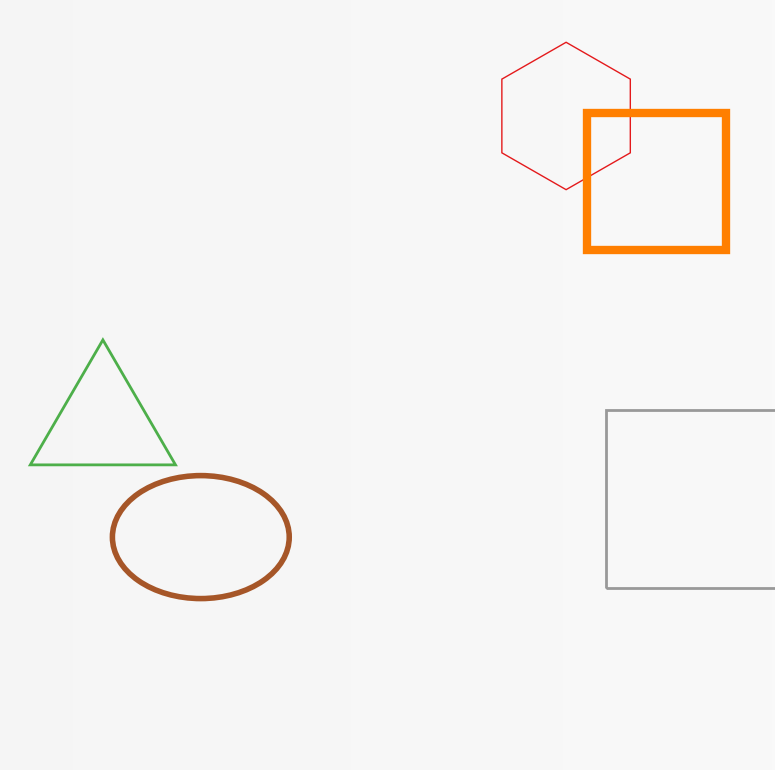[{"shape": "hexagon", "thickness": 0.5, "radius": 0.48, "center": [0.73, 0.849]}, {"shape": "triangle", "thickness": 1, "radius": 0.54, "center": [0.133, 0.45]}, {"shape": "square", "thickness": 3, "radius": 0.45, "center": [0.847, 0.764]}, {"shape": "oval", "thickness": 2, "radius": 0.57, "center": [0.259, 0.302]}, {"shape": "square", "thickness": 1, "radius": 0.58, "center": [0.897, 0.352]}]